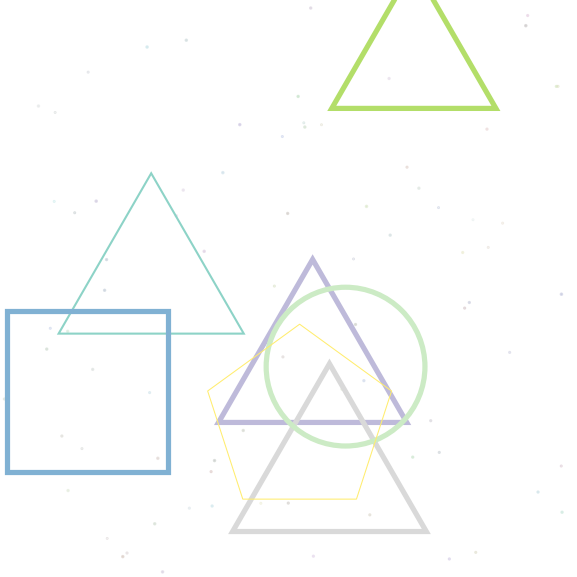[{"shape": "triangle", "thickness": 1, "radius": 0.93, "center": [0.262, 0.514]}, {"shape": "triangle", "thickness": 2.5, "radius": 0.94, "center": [0.541, 0.362]}, {"shape": "square", "thickness": 2.5, "radius": 0.7, "center": [0.152, 0.321]}, {"shape": "triangle", "thickness": 2.5, "radius": 0.82, "center": [0.717, 0.893]}, {"shape": "triangle", "thickness": 2.5, "radius": 0.97, "center": [0.571, 0.176]}, {"shape": "circle", "thickness": 2.5, "radius": 0.69, "center": [0.598, 0.364]}, {"shape": "pentagon", "thickness": 0.5, "radius": 0.84, "center": [0.519, 0.27]}]